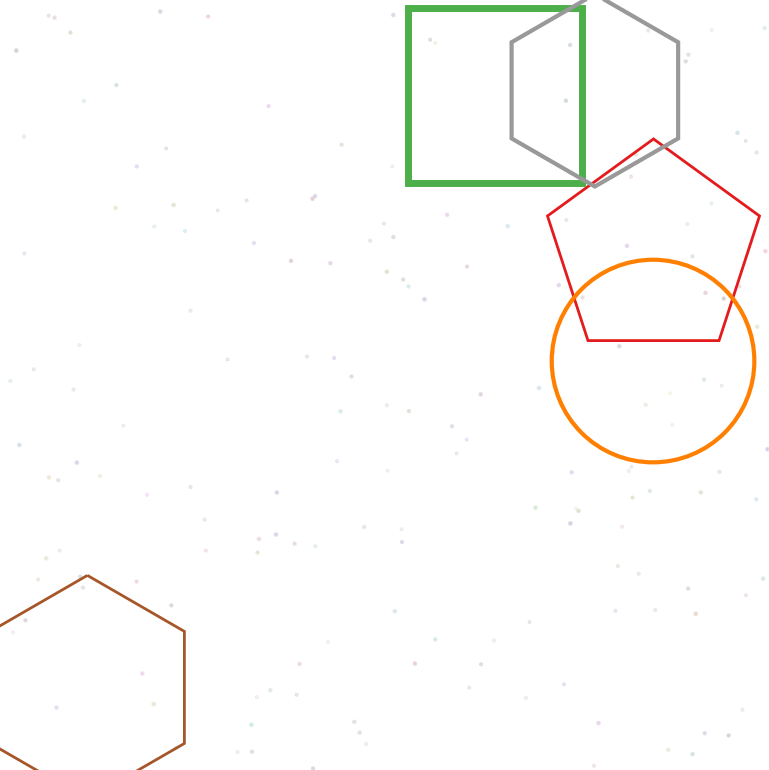[{"shape": "pentagon", "thickness": 1, "radius": 0.72, "center": [0.849, 0.675]}, {"shape": "square", "thickness": 2.5, "radius": 0.57, "center": [0.643, 0.876]}, {"shape": "circle", "thickness": 1.5, "radius": 0.66, "center": [0.848, 0.531]}, {"shape": "hexagon", "thickness": 1, "radius": 0.73, "center": [0.113, 0.107]}, {"shape": "hexagon", "thickness": 1.5, "radius": 0.62, "center": [0.773, 0.883]}]